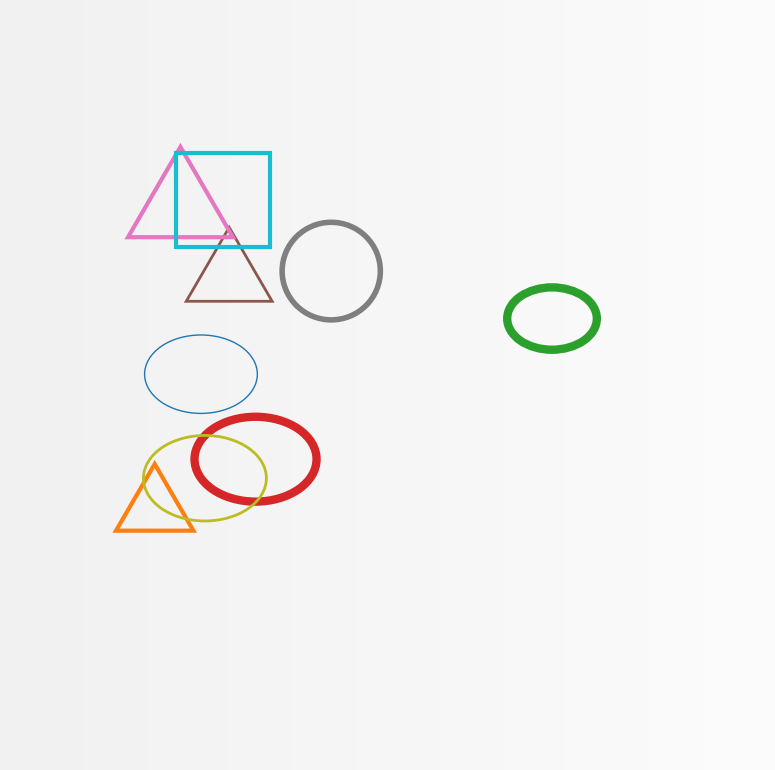[{"shape": "oval", "thickness": 0.5, "radius": 0.36, "center": [0.259, 0.514]}, {"shape": "triangle", "thickness": 1.5, "radius": 0.29, "center": [0.2, 0.34]}, {"shape": "oval", "thickness": 3, "radius": 0.29, "center": [0.712, 0.586]}, {"shape": "oval", "thickness": 3, "radius": 0.39, "center": [0.33, 0.404]}, {"shape": "triangle", "thickness": 1, "radius": 0.32, "center": [0.296, 0.641]}, {"shape": "triangle", "thickness": 1.5, "radius": 0.39, "center": [0.233, 0.731]}, {"shape": "circle", "thickness": 2, "radius": 0.32, "center": [0.427, 0.648]}, {"shape": "oval", "thickness": 1, "radius": 0.4, "center": [0.264, 0.379]}, {"shape": "square", "thickness": 1.5, "radius": 0.3, "center": [0.288, 0.74]}]